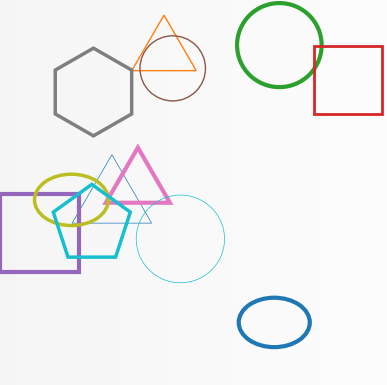[{"shape": "triangle", "thickness": 0.5, "radius": 0.59, "center": [0.289, 0.48]}, {"shape": "oval", "thickness": 3, "radius": 0.46, "center": [0.708, 0.163]}, {"shape": "triangle", "thickness": 1, "radius": 0.48, "center": [0.423, 0.865]}, {"shape": "circle", "thickness": 3, "radius": 0.55, "center": [0.721, 0.883]}, {"shape": "square", "thickness": 2, "radius": 0.44, "center": [0.899, 0.793]}, {"shape": "square", "thickness": 3, "radius": 0.51, "center": [0.102, 0.395]}, {"shape": "circle", "thickness": 1, "radius": 0.42, "center": [0.446, 0.822]}, {"shape": "triangle", "thickness": 3, "radius": 0.48, "center": [0.356, 0.521]}, {"shape": "hexagon", "thickness": 2.5, "radius": 0.57, "center": [0.241, 0.761]}, {"shape": "oval", "thickness": 2.5, "radius": 0.48, "center": [0.184, 0.481]}, {"shape": "circle", "thickness": 0.5, "radius": 0.57, "center": [0.465, 0.379]}, {"shape": "pentagon", "thickness": 2.5, "radius": 0.52, "center": [0.237, 0.417]}]